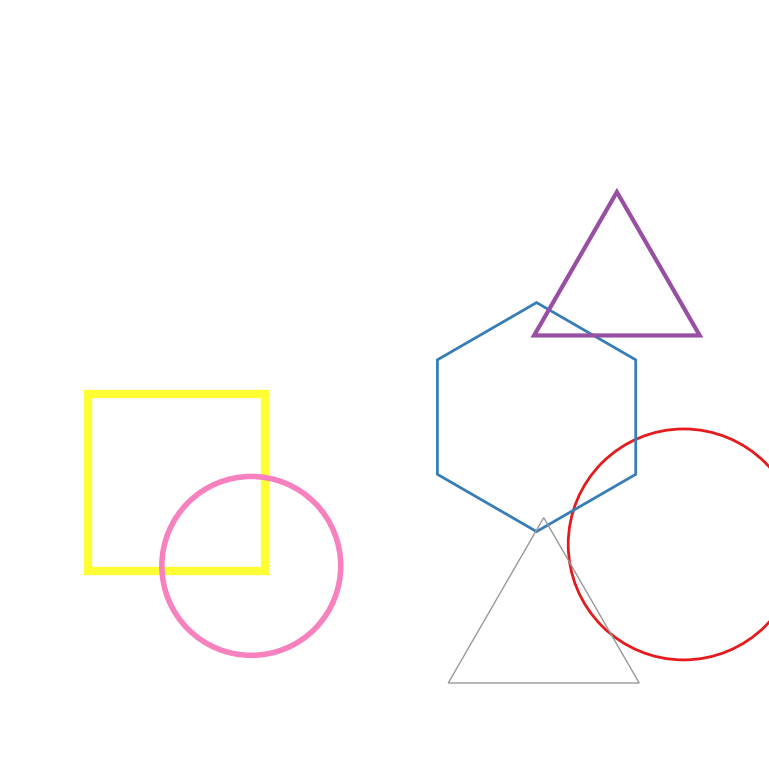[{"shape": "circle", "thickness": 1, "radius": 0.75, "center": [0.888, 0.293]}, {"shape": "hexagon", "thickness": 1, "radius": 0.74, "center": [0.697, 0.458]}, {"shape": "triangle", "thickness": 1.5, "radius": 0.62, "center": [0.801, 0.626]}, {"shape": "square", "thickness": 3, "radius": 0.57, "center": [0.229, 0.373]}, {"shape": "circle", "thickness": 2, "radius": 0.58, "center": [0.326, 0.265]}, {"shape": "triangle", "thickness": 0.5, "radius": 0.72, "center": [0.706, 0.185]}]